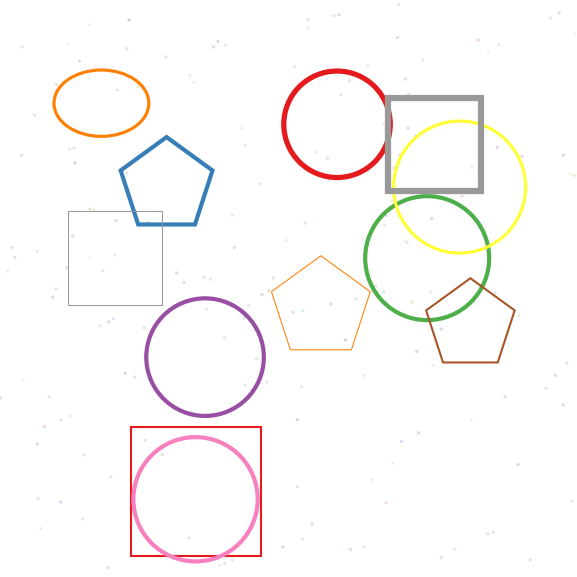[{"shape": "circle", "thickness": 2.5, "radius": 0.46, "center": [0.584, 0.784]}, {"shape": "square", "thickness": 1, "radius": 0.56, "center": [0.339, 0.148]}, {"shape": "pentagon", "thickness": 2, "radius": 0.42, "center": [0.288, 0.678]}, {"shape": "circle", "thickness": 2, "radius": 0.54, "center": [0.74, 0.552]}, {"shape": "circle", "thickness": 2, "radius": 0.51, "center": [0.355, 0.381]}, {"shape": "pentagon", "thickness": 0.5, "radius": 0.45, "center": [0.556, 0.466]}, {"shape": "oval", "thickness": 1.5, "radius": 0.41, "center": [0.176, 0.82]}, {"shape": "circle", "thickness": 1.5, "radius": 0.57, "center": [0.796, 0.675]}, {"shape": "pentagon", "thickness": 1, "radius": 0.4, "center": [0.815, 0.437]}, {"shape": "circle", "thickness": 2, "radius": 0.54, "center": [0.339, 0.135]}, {"shape": "square", "thickness": 0.5, "radius": 0.41, "center": [0.2, 0.552]}, {"shape": "square", "thickness": 3, "radius": 0.4, "center": [0.752, 0.748]}]